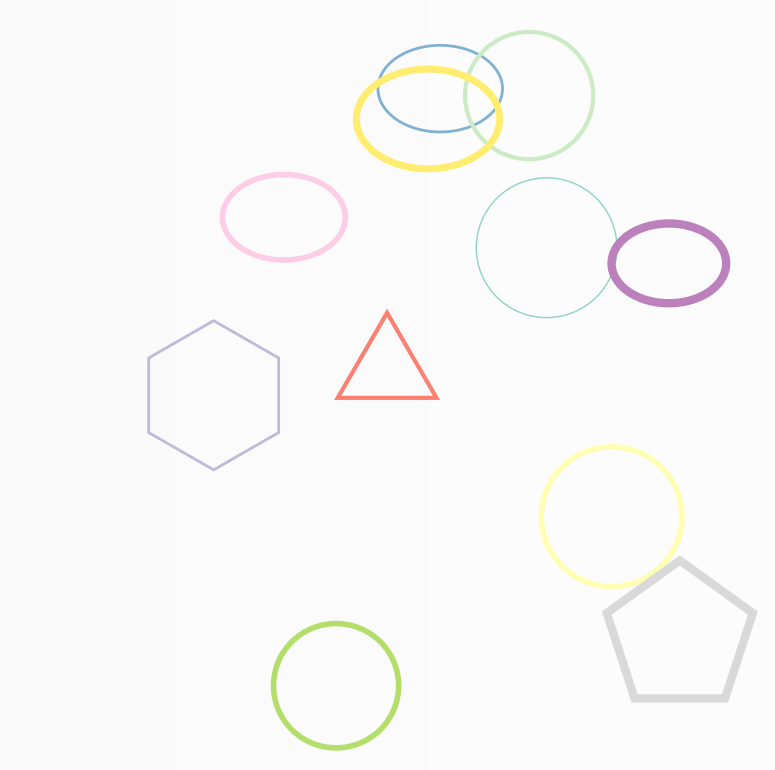[{"shape": "circle", "thickness": 0.5, "radius": 0.45, "center": [0.705, 0.678]}, {"shape": "circle", "thickness": 2, "radius": 0.45, "center": [0.789, 0.329]}, {"shape": "hexagon", "thickness": 1, "radius": 0.48, "center": [0.276, 0.487]}, {"shape": "triangle", "thickness": 1.5, "radius": 0.37, "center": [0.499, 0.52]}, {"shape": "oval", "thickness": 1, "radius": 0.4, "center": [0.568, 0.885]}, {"shape": "circle", "thickness": 2, "radius": 0.4, "center": [0.434, 0.109]}, {"shape": "oval", "thickness": 2, "radius": 0.4, "center": [0.366, 0.718]}, {"shape": "pentagon", "thickness": 3, "radius": 0.5, "center": [0.877, 0.173]}, {"shape": "oval", "thickness": 3, "radius": 0.37, "center": [0.863, 0.658]}, {"shape": "circle", "thickness": 1.5, "radius": 0.41, "center": [0.683, 0.876]}, {"shape": "oval", "thickness": 2.5, "radius": 0.46, "center": [0.552, 0.846]}]